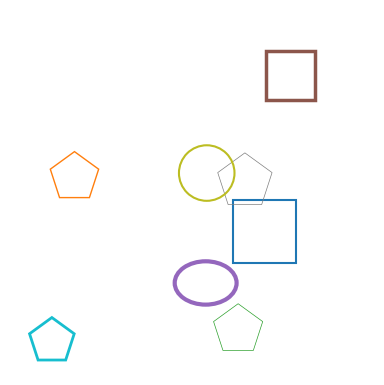[{"shape": "square", "thickness": 1.5, "radius": 0.41, "center": [0.687, 0.398]}, {"shape": "pentagon", "thickness": 1, "radius": 0.33, "center": [0.193, 0.54]}, {"shape": "pentagon", "thickness": 0.5, "radius": 0.34, "center": [0.619, 0.144]}, {"shape": "oval", "thickness": 3, "radius": 0.4, "center": [0.534, 0.265]}, {"shape": "square", "thickness": 2.5, "radius": 0.32, "center": [0.754, 0.804]}, {"shape": "pentagon", "thickness": 0.5, "radius": 0.37, "center": [0.636, 0.529]}, {"shape": "circle", "thickness": 1.5, "radius": 0.36, "center": [0.537, 0.551]}, {"shape": "pentagon", "thickness": 2, "radius": 0.3, "center": [0.135, 0.114]}]